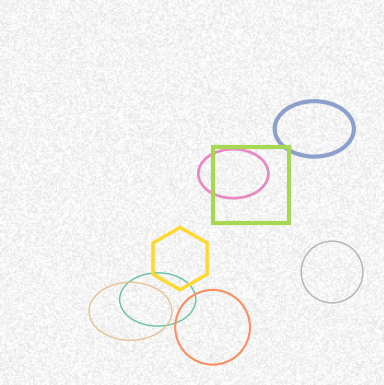[{"shape": "oval", "thickness": 1, "radius": 0.49, "center": [0.41, 0.222]}, {"shape": "circle", "thickness": 1.5, "radius": 0.49, "center": [0.552, 0.15]}, {"shape": "oval", "thickness": 3, "radius": 0.51, "center": [0.816, 0.665]}, {"shape": "oval", "thickness": 2, "radius": 0.46, "center": [0.606, 0.549]}, {"shape": "square", "thickness": 3, "radius": 0.49, "center": [0.653, 0.521]}, {"shape": "hexagon", "thickness": 2.5, "radius": 0.41, "center": [0.468, 0.328]}, {"shape": "oval", "thickness": 1, "radius": 0.54, "center": [0.339, 0.192]}, {"shape": "circle", "thickness": 1, "radius": 0.4, "center": [0.862, 0.293]}]